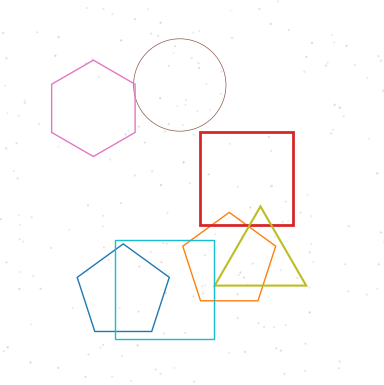[{"shape": "pentagon", "thickness": 1, "radius": 0.63, "center": [0.32, 0.241]}, {"shape": "pentagon", "thickness": 1, "radius": 0.63, "center": [0.595, 0.321]}, {"shape": "square", "thickness": 2, "radius": 0.61, "center": [0.641, 0.537]}, {"shape": "circle", "thickness": 0.5, "radius": 0.6, "center": [0.467, 0.779]}, {"shape": "hexagon", "thickness": 1, "radius": 0.63, "center": [0.243, 0.719]}, {"shape": "triangle", "thickness": 1.5, "radius": 0.69, "center": [0.677, 0.327]}, {"shape": "square", "thickness": 1, "radius": 0.65, "center": [0.427, 0.248]}]